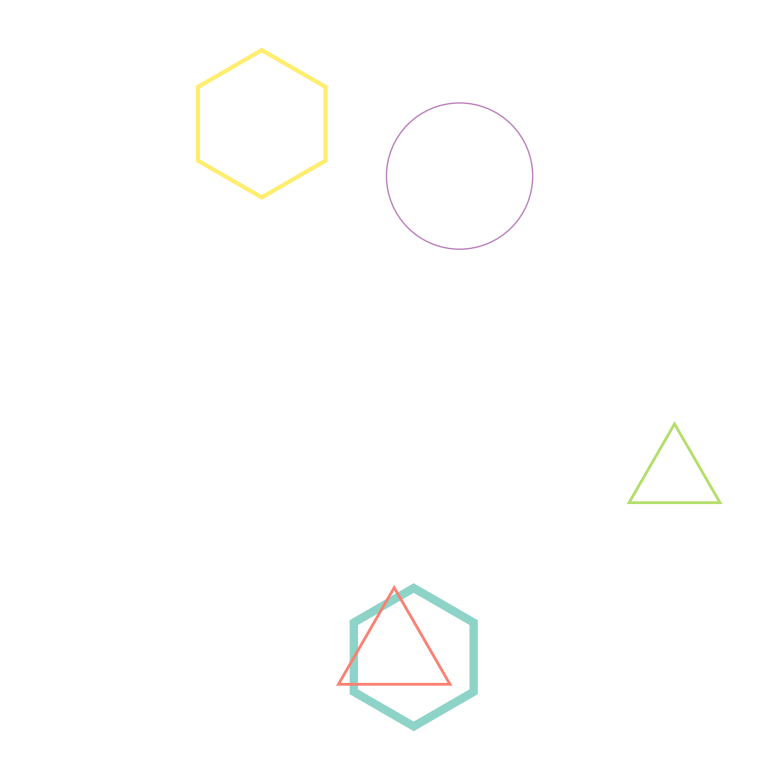[{"shape": "hexagon", "thickness": 3, "radius": 0.45, "center": [0.537, 0.146]}, {"shape": "triangle", "thickness": 1, "radius": 0.42, "center": [0.512, 0.153]}, {"shape": "triangle", "thickness": 1, "radius": 0.34, "center": [0.876, 0.381]}, {"shape": "circle", "thickness": 0.5, "radius": 0.47, "center": [0.597, 0.771]}, {"shape": "hexagon", "thickness": 1.5, "radius": 0.48, "center": [0.34, 0.839]}]